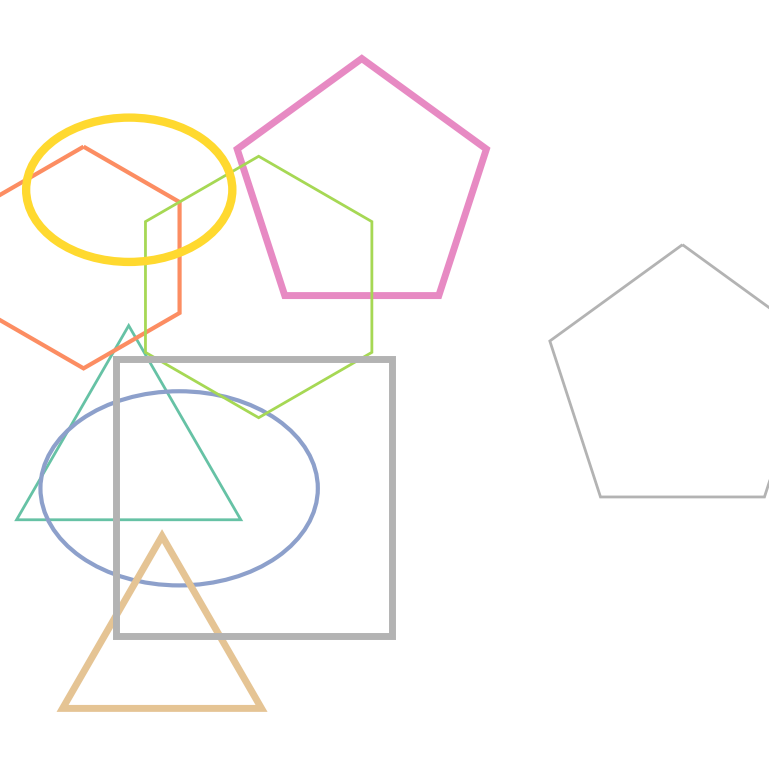[{"shape": "triangle", "thickness": 1, "radius": 0.84, "center": [0.167, 0.409]}, {"shape": "hexagon", "thickness": 1.5, "radius": 0.72, "center": [0.109, 0.666]}, {"shape": "oval", "thickness": 1.5, "radius": 0.9, "center": [0.233, 0.366]}, {"shape": "pentagon", "thickness": 2.5, "radius": 0.85, "center": [0.47, 0.754]}, {"shape": "hexagon", "thickness": 1, "radius": 0.85, "center": [0.336, 0.627]}, {"shape": "oval", "thickness": 3, "radius": 0.67, "center": [0.168, 0.754]}, {"shape": "triangle", "thickness": 2.5, "radius": 0.75, "center": [0.21, 0.155]}, {"shape": "pentagon", "thickness": 1, "radius": 0.91, "center": [0.886, 0.501]}, {"shape": "square", "thickness": 2.5, "radius": 0.9, "center": [0.33, 0.354]}]